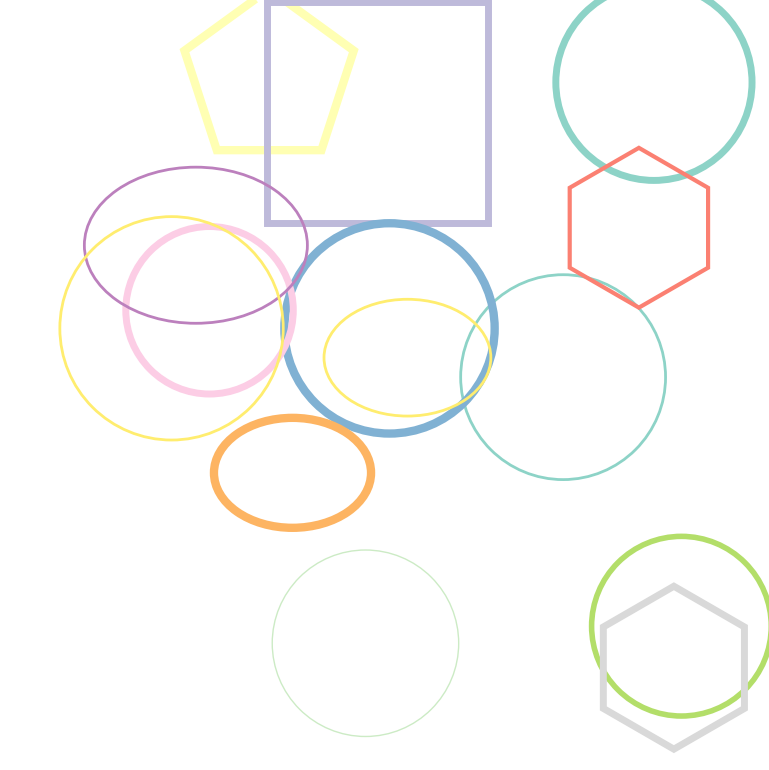[{"shape": "circle", "thickness": 2.5, "radius": 0.64, "center": [0.849, 0.893]}, {"shape": "circle", "thickness": 1, "radius": 0.67, "center": [0.731, 0.51]}, {"shape": "pentagon", "thickness": 3, "radius": 0.58, "center": [0.35, 0.898]}, {"shape": "square", "thickness": 2.5, "radius": 0.72, "center": [0.49, 0.854]}, {"shape": "hexagon", "thickness": 1.5, "radius": 0.52, "center": [0.83, 0.704]}, {"shape": "circle", "thickness": 3, "radius": 0.68, "center": [0.506, 0.574]}, {"shape": "oval", "thickness": 3, "radius": 0.51, "center": [0.38, 0.386]}, {"shape": "circle", "thickness": 2, "radius": 0.58, "center": [0.885, 0.187]}, {"shape": "circle", "thickness": 2.5, "radius": 0.54, "center": [0.272, 0.597]}, {"shape": "hexagon", "thickness": 2.5, "radius": 0.53, "center": [0.875, 0.133]}, {"shape": "oval", "thickness": 1, "radius": 0.72, "center": [0.254, 0.682]}, {"shape": "circle", "thickness": 0.5, "radius": 0.61, "center": [0.475, 0.165]}, {"shape": "oval", "thickness": 1, "radius": 0.54, "center": [0.529, 0.535]}, {"shape": "circle", "thickness": 1, "radius": 0.73, "center": [0.223, 0.574]}]